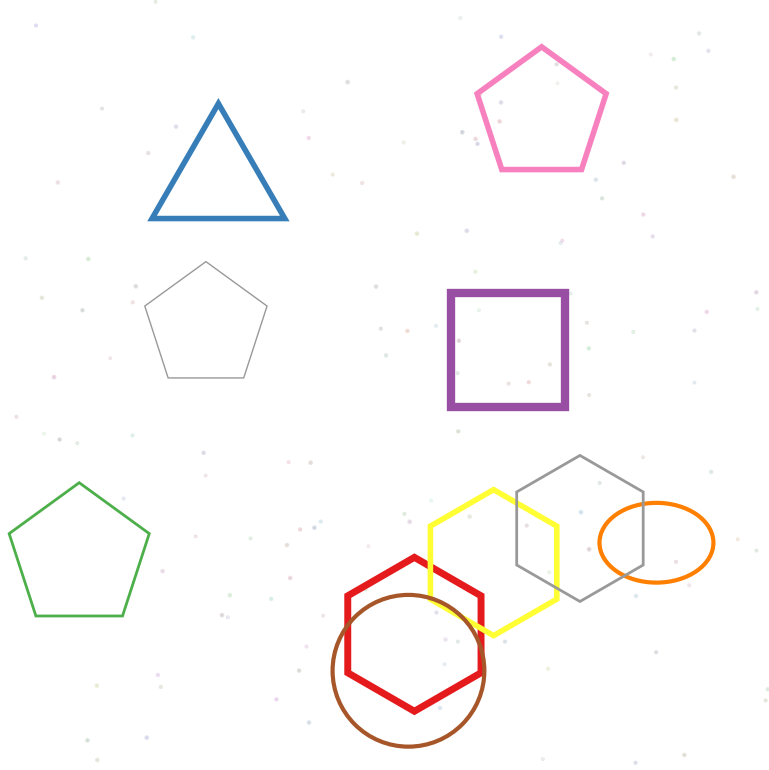[{"shape": "hexagon", "thickness": 2.5, "radius": 0.5, "center": [0.538, 0.176]}, {"shape": "triangle", "thickness": 2, "radius": 0.5, "center": [0.284, 0.766]}, {"shape": "pentagon", "thickness": 1, "radius": 0.48, "center": [0.103, 0.277]}, {"shape": "square", "thickness": 3, "radius": 0.37, "center": [0.659, 0.546]}, {"shape": "oval", "thickness": 1.5, "radius": 0.37, "center": [0.853, 0.295]}, {"shape": "hexagon", "thickness": 2, "radius": 0.47, "center": [0.641, 0.269]}, {"shape": "circle", "thickness": 1.5, "radius": 0.49, "center": [0.53, 0.129]}, {"shape": "pentagon", "thickness": 2, "radius": 0.44, "center": [0.703, 0.851]}, {"shape": "hexagon", "thickness": 1, "radius": 0.47, "center": [0.753, 0.314]}, {"shape": "pentagon", "thickness": 0.5, "radius": 0.42, "center": [0.267, 0.577]}]